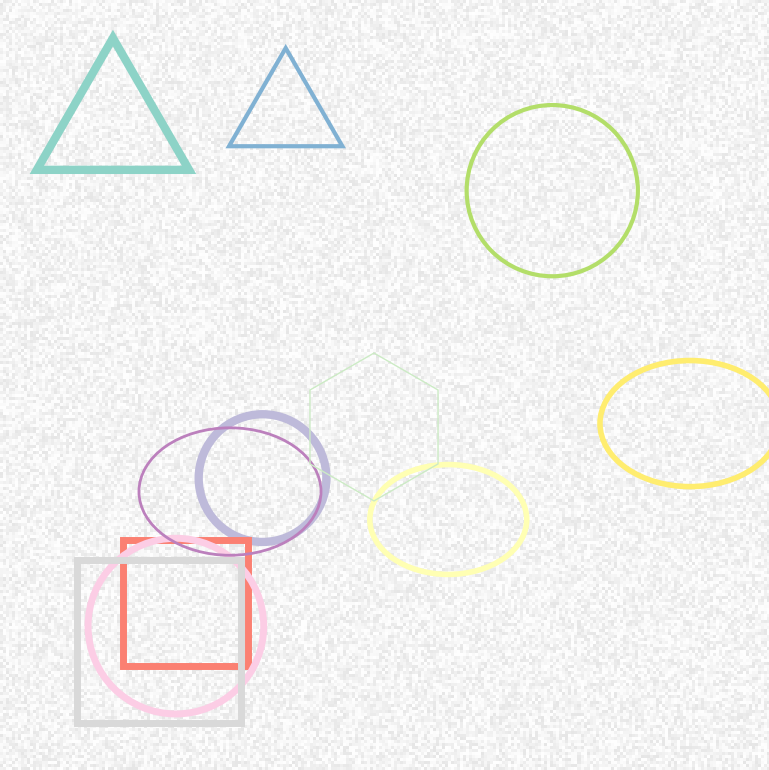[{"shape": "triangle", "thickness": 3, "radius": 0.57, "center": [0.147, 0.836]}, {"shape": "oval", "thickness": 2, "radius": 0.51, "center": [0.582, 0.325]}, {"shape": "circle", "thickness": 3, "radius": 0.41, "center": [0.341, 0.379]}, {"shape": "square", "thickness": 2.5, "radius": 0.41, "center": [0.241, 0.217]}, {"shape": "triangle", "thickness": 1.5, "radius": 0.42, "center": [0.371, 0.853]}, {"shape": "circle", "thickness": 1.5, "radius": 0.56, "center": [0.717, 0.752]}, {"shape": "circle", "thickness": 2.5, "radius": 0.57, "center": [0.228, 0.187]}, {"shape": "square", "thickness": 2.5, "radius": 0.53, "center": [0.206, 0.167]}, {"shape": "oval", "thickness": 1, "radius": 0.59, "center": [0.299, 0.362]}, {"shape": "hexagon", "thickness": 0.5, "radius": 0.48, "center": [0.486, 0.445]}, {"shape": "oval", "thickness": 2, "radius": 0.58, "center": [0.896, 0.45]}]